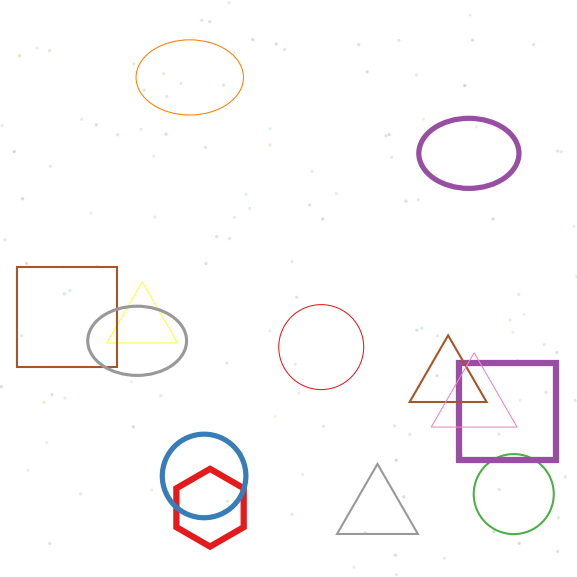[{"shape": "hexagon", "thickness": 3, "radius": 0.34, "center": [0.364, 0.12]}, {"shape": "circle", "thickness": 0.5, "radius": 0.37, "center": [0.556, 0.398]}, {"shape": "circle", "thickness": 2.5, "radius": 0.36, "center": [0.353, 0.175]}, {"shape": "circle", "thickness": 1, "radius": 0.35, "center": [0.89, 0.144]}, {"shape": "oval", "thickness": 2.5, "radius": 0.43, "center": [0.812, 0.734]}, {"shape": "square", "thickness": 3, "radius": 0.42, "center": [0.88, 0.286]}, {"shape": "oval", "thickness": 0.5, "radius": 0.46, "center": [0.329, 0.865]}, {"shape": "triangle", "thickness": 0.5, "radius": 0.35, "center": [0.246, 0.441]}, {"shape": "triangle", "thickness": 1, "radius": 0.38, "center": [0.776, 0.342]}, {"shape": "square", "thickness": 1, "radius": 0.43, "center": [0.116, 0.45]}, {"shape": "triangle", "thickness": 0.5, "radius": 0.43, "center": [0.821, 0.302]}, {"shape": "triangle", "thickness": 1, "radius": 0.4, "center": [0.654, 0.115]}, {"shape": "oval", "thickness": 1.5, "radius": 0.43, "center": [0.238, 0.409]}]